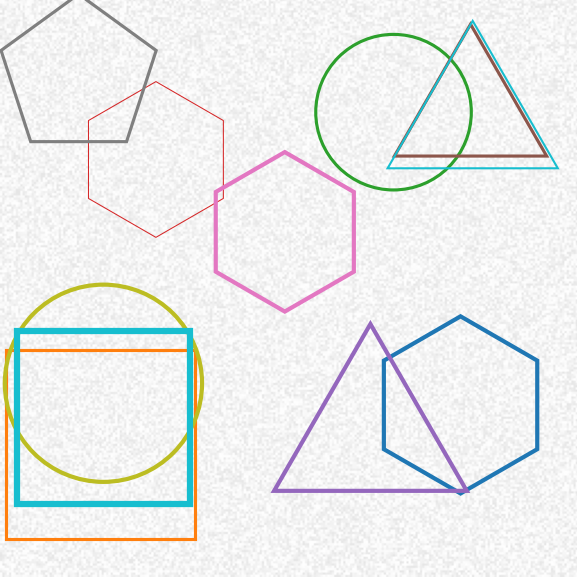[{"shape": "hexagon", "thickness": 2, "radius": 0.77, "center": [0.798, 0.298]}, {"shape": "square", "thickness": 1.5, "radius": 0.82, "center": [0.174, 0.229]}, {"shape": "circle", "thickness": 1.5, "radius": 0.67, "center": [0.681, 0.805]}, {"shape": "hexagon", "thickness": 0.5, "radius": 0.67, "center": [0.27, 0.723]}, {"shape": "triangle", "thickness": 2, "radius": 0.96, "center": [0.641, 0.245]}, {"shape": "triangle", "thickness": 1.5, "radius": 0.76, "center": [0.815, 0.805]}, {"shape": "hexagon", "thickness": 2, "radius": 0.69, "center": [0.493, 0.598]}, {"shape": "pentagon", "thickness": 1.5, "radius": 0.71, "center": [0.136, 0.868]}, {"shape": "circle", "thickness": 2, "radius": 0.85, "center": [0.179, 0.335]}, {"shape": "triangle", "thickness": 1, "radius": 0.85, "center": [0.819, 0.793]}, {"shape": "square", "thickness": 3, "radius": 0.75, "center": [0.179, 0.276]}]